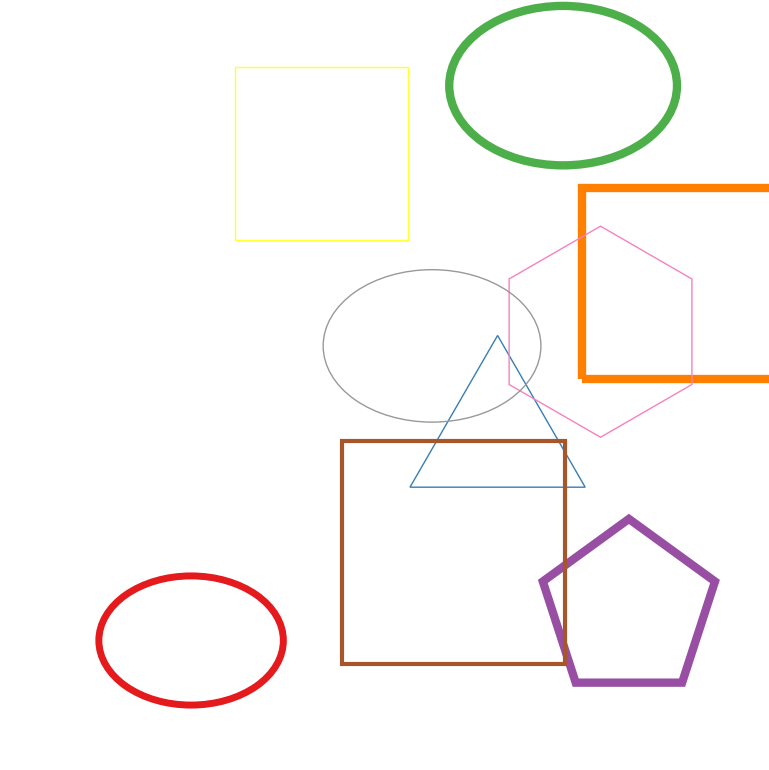[{"shape": "oval", "thickness": 2.5, "radius": 0.6, "center": [0.248, 0.168]}, {"shape": "triangle", "thickness": 0.5, "radius": 0.66, "center": [0.646, 0.433]}, {"shape": "oval", "thickness": 3, "radius": 0.74, "center": [0.731, 0.889]}, {"shape": "pentagon", "thickness": 3, "radius": 0.59, "center": [0.817, 0.209]}, {"shape": "square", "thickness": 3, "radius": 0.62, "center": [0.88, 0.632]}, {"shape": "square", "thickness": 0.5, "radius": 0.56, "center": [0.418, 0.8]}, {"shape": "square", "thickness": 1.5, "radius": 0.72, "center": [0.589, 0.282]}, {"shape": "hexagon", "thickness": 0.5, "radius": 0.69, "center": [0.78, 0.569]}, {"shape": "oval", "thickness": 0.5, "radius": 0.71, "center": [0.561, 0.551]}]